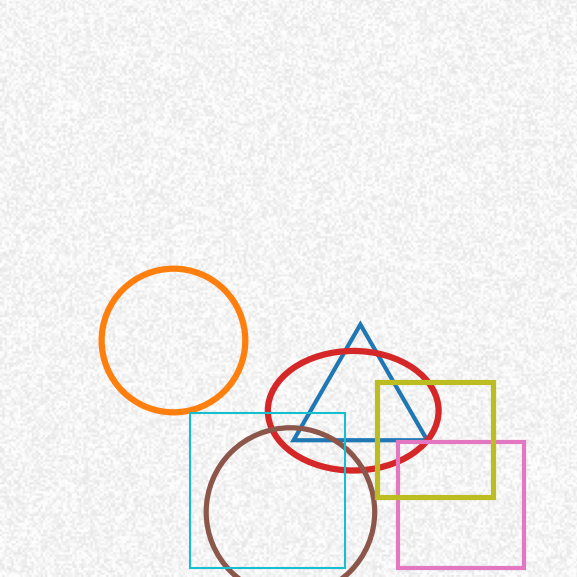[{"shape": "triangle", "thickness": 2, "radius": 0.67, "center": [0.624, 0.304]}, {"shape": "circle", "thickness": 3, "radius": 0.62, "center": [0.3, 0.41]}, {"shape": "oval", "thickness": 3, "radius": 0.74, "center": [0.612, 0.288]}, {"shape": "circle", "thickness": 2.5, "radius": 0.73, "center": [0.503, 0.113]}, {"shape": "square", "thickness": 2, "radius": 0.54, "center": [0.799, 0.125]}, {"shape": "square", "thickness": 2.5, "radius": 0.5, "center": [0.754, 0.238]}, {"shape": "square", "thickness": 1, "radius": 0.67, "center": [0.463, 0.15]}]